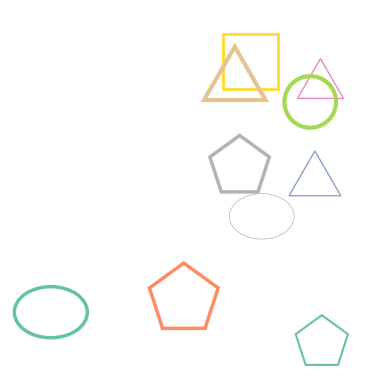[{"shape": "oval", "thickness": 2.5, "radius": 0.47, "center": [0.132, 0.189]}, {"shape": "pentagon", "thickness": 1.5, "radius": 0.36, "center": [0.836, 0.11]}, {"shape": "pentagon", "thickness": 2.5, "radius": 0.47, "center": [0.477, 0.223]}, {"shape": "triangle", "thickness": 1, "radius": 0.39, "center": [0.818, 0.53]}, {"shape": "triangle", "thickness": 1, "radius": 0.34, "center": [0.832, 0.779]}, {"shape": "circle", "thickness": 3, "radius": 0.34, "center": [0.806, 0.735]}, {"shape": "square", "thickness": 2, "radius": 0.36, "center": [0.651, 0.839]}, {"shape": "triangle", "thickness": 3, "radius": 0.46, "center": [0.61, 0.786]}, {"shape": "oval", "thickness": 0.5, "radius": 0.42, "center": [0.68, 0.438]}, {"shape": "pentagon", "thickness": 2.5, "radius": 0.41, "center": [0.622, 0.567]}]